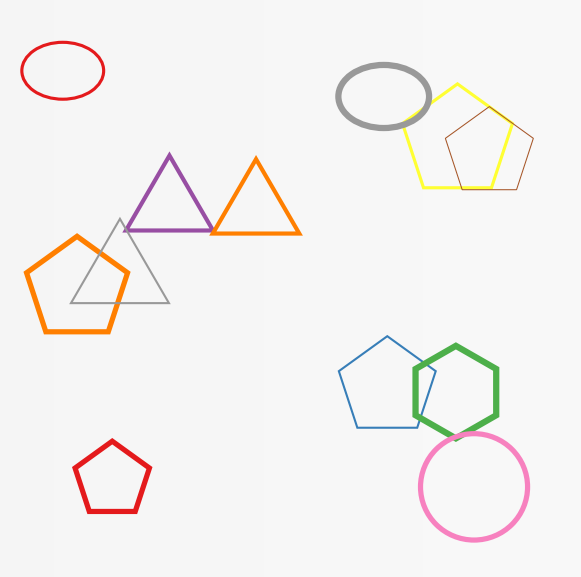[{"shape": "pentagon", "thickness": 2.5, "radius": 0.34, "center": [0.193, 0.168]}, {"shape": "oval", "thickness": 1.5, "radius": 0.35, "center": [0.108, 0.877]}, {"shape": "pentagon", "thickness": 1, "radius": 0.44, "center": [0.666, 0.329]}, {"shape": "hexagon", "thickness": 3, "radius": 0.4, "center": [0.784, 0.32]}, {"shape": "triangle", "thickness": 2, "radius": 0.43, "center": [0.292, 0.643]}, {"shape": "pentagon", "thickness": 2.5, "radius": 0.46, "center": [0.133, 0.499]}, {"shape": "triangle", "thickness": 2, "radius": 0.43, "center": [0.441, 0.638]}, {"shape": "pentagon", "thickness": 1.5, "radius": 0.5, "center": [0.787, 0.754]}, {"shape": "pentagon", "thickness": 0.5, "radius": 0.4, "center": [0.842, 0.735]}, {"shape": "circle", "thickness": 2.5, "radius": 0.46, "center": [0.816, 0.156]}, {"shape": "oval", "thickness": 3, "radius": 0.39, "center": [0.66, 0.832]}, {"shape": "triangle", "thickness": 1, "radius": 0.49, "center": [0.206, 0.523]}]